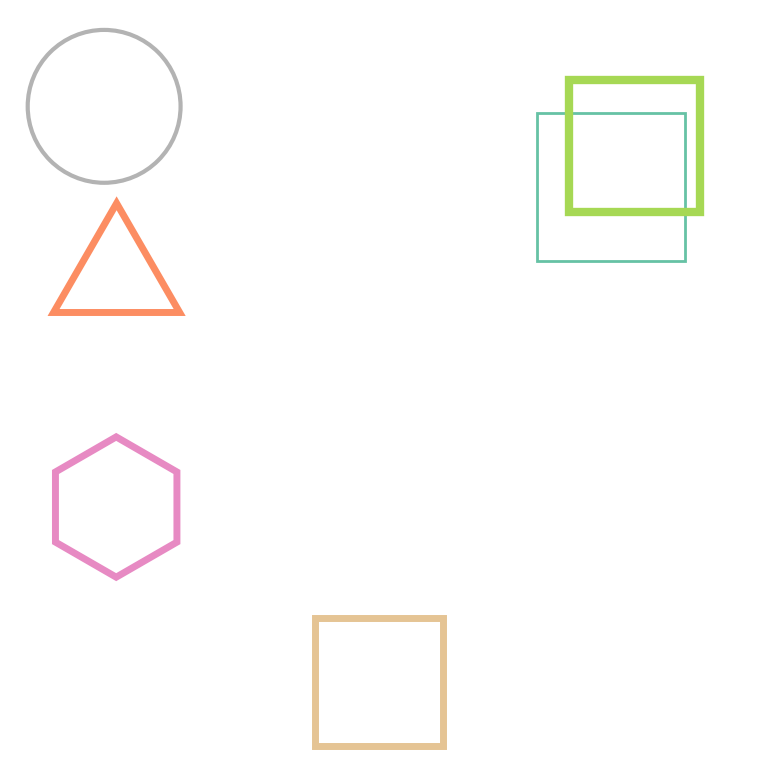[{"shape": "square", "thickness": 1, "radius": 0.48, "center": [0.794, 0.757]}, {"shape": "triangle", "thickness": 2.5, "radius": 0.47, "center": [0.151, 0.641]}, {"shape": "hexagon", "thickness": 2.5, "radius": 0.46, "center": [0.151, 0.342]}, {"shape": "square", "thickness": 3, "radius": 0.43, "center": [0.824, 0.81]}, {"shape": "square", "thickness": 2.5, "radius": 0.42, "center": [0.492, 0.114]}, {"shape": "circle", "thickness": 1.5, "radius": 0.5, "center": [0.135, 0.862]}]